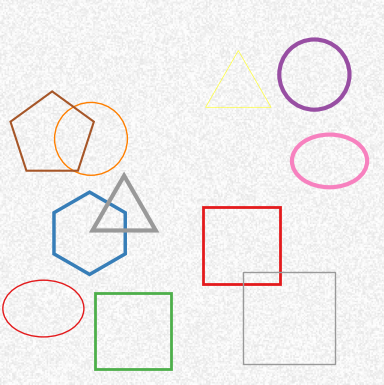[{"shape": "oval", "thickness": 1, "radius": 0.53, "center": [0.113, 0.199]}, {"shape": "square", "thickness": 2, "radius": 0.5, "center": [0.628, 0.363]}, {"shape": "hexagon", "thickness": 2.5, "radius": 0.53, "center": [0.233, 0.394]}, {"shape": "square", "thickness": 2, "radius": 0.49, "center": [0.346, 0.141]}, {"shape": "circle", "thickness": 3, "radius": 0.46, "center": [0.817, 0.806]}, {"shape": "circle", "thickness": 1, "radius": 0.47, "center": [0.236, 0.639]}, {"shape": "triangle", "thickness": 0.5, "radius": 0.49, "center": [0.619, 0.77]}, {"shape": "pentagon", "thickness": 1.5, "radius": 0.57, "center": [0.136, 0.649]}, {"shape": "oval", "thickness": 3, "radius": 0.49, "center": [0.856, 0.582]}, {"shape": "square", "thickness": 1, "radius": 0.6, "center": [0.75, 0.173]}, {"shape": "triangle", "thickness": 3, "radius": 0.47, "center": [0.322, 0.449]}]